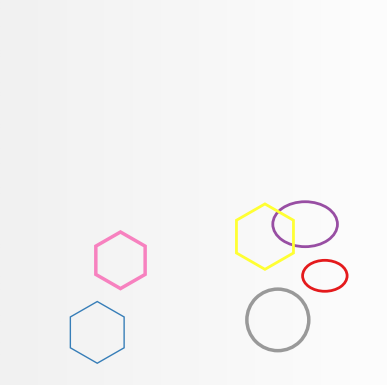[{"shape": "oval", "thickness": 2, "radius": 0.29, "center": [0.838, 0.284]}, {"shape": "hexagon", "thickness": 1, "radius": 0.4, "center": [0.251, 0.137]}, {"shape": "oval", "thickness": 2, "radius": 0.42, "center": [0.787, 0.418]}, {"shape": "hexagon", "thickness": 2, "radius": 0.42, "center": [0.684, 0.385]}, {"shape": "hexagon", "thickness": 2.5, "radius": 0.37, "center": [0.311, 0.324]}, {"shape": "circle", "thickness": 2.5, "radius": 0.4, "center": [0.717, 0.169]}]